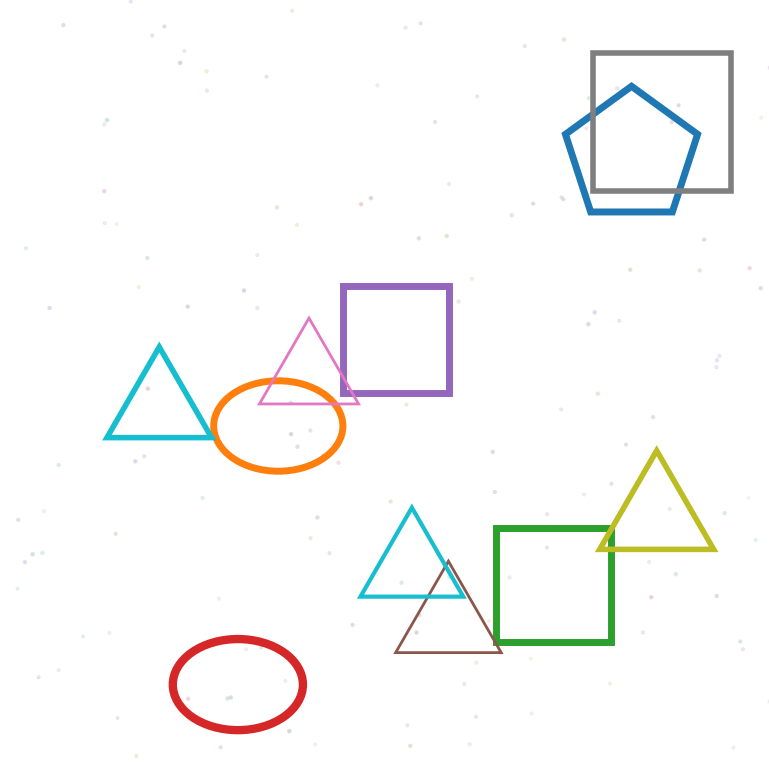[{"shape": "pentagon", "thickness": 2.5, "radius": 0.45, "center": [0.82, 0.798]}, {"shape": "oval", "thickness": 2.5, "radius": 0.42, "center": [0.361, 0.447]}, {"shape": "square", "thickness": 2.5, "radius": 0.37, "center": [0.719, 0.24]}, {"shape": "oval", "thickness": 3, "radius": 0.42, "center": [0.309, 0.111]}, {"shape": "square", "thickness": 2.5, "radius": 0.35, "center": [0.515, 0.559]}, {"shape": "triangle", "thickness": 1, "radius": 0.4, "center": [0.582, 0.192]}, {"shape": "triangle", "thickness": 1, "radius": 0.37, "center": [0.401, 0.513]}, {"shape": "square", "thickness": 2, "radius": 0.45, "center": [0.859, 0.841]}, {"shape": "triangle", "thickness": 2, "radius": 0.43, "center": [0.853, 0.329]}, {"shape": "triangle", "thickness": 1.5, "radius": 0.39, "center": [0.535, 0.264]}, {"shape": "triangle", "thickness": 2, "radius": 0.39, "center": [0.207, 0.471]}]